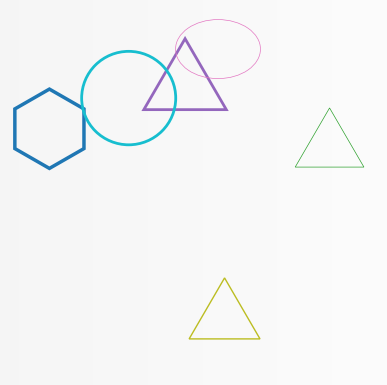[{"shape": "hexagon", "thickness": 2.5, "radius": 0.51, "center": [0.128, 0.666]}, {"shape": "triangle", "thickness": 0.5, "radius": 0.51, "center": [0.85, 0.617]}, {"shape": "triangle", "thickness": 2, "radius": 0.61, "center": [0.478, 0.777]}, {"shape": "oval", "thickness": 0.5, "radius": 0.55, "center": [0.563, 0.872]}, {"shape": "triangle", "thickness": 1, "radius": 0.53, "center": [0.58, 0.173]}, {"shape": "circle", "thickness": 2, "radius": 0.61, "center": [0.332, 0.745]}]